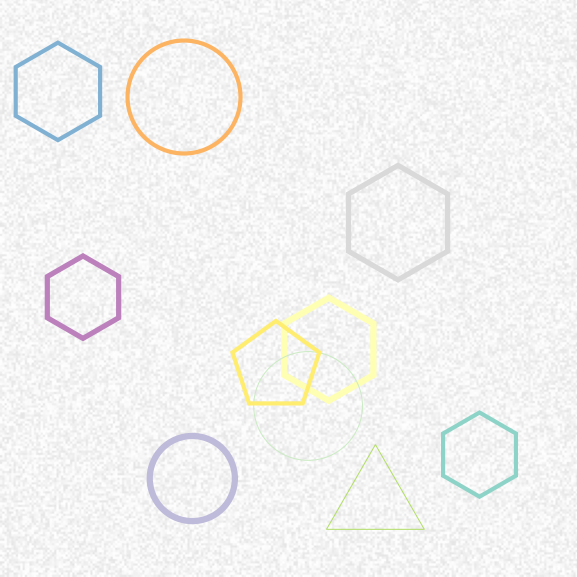[{"shape": "hexagon", "thickness": 2, "radius": 0.36, "center": [0.83, 0.212]}, {"shape": "hexagon", "thickness": 3, "radius": 0.45, "center": [0.569, 0.394]}, {"shape": "circle", "thickness": 3, "radius": 0.37, "center": [0.333, 0.171]}, {"shape": "hexagon", "thickness": 2, "radius": 0.42, "center": [0.1, 0.841]}, {"shape": "circle", "thickness": 2, "radius": 0.49, "center": [0.319, 0.831]}, {"shape": "triangle", "thickness": 0.5, "radius": 0.49, "center": [0.65, 0.131]}, {"shape": "hexagon", "thickness": 2.5, "radius": 0.5, "center": [0.689, 0.614]}, {"shape": "hexagon", "thickness": 2.5, "radius": 0.36, "center": [0.144, 0.485]}, {"shape": "circle", "thickness": 0.5, "radius": 0.47, "center": [0.533, 0.296]}, {"shape": "pentagon", "thickness": 2, "radius": 0.39, "center": [0.478, 0.364]}]